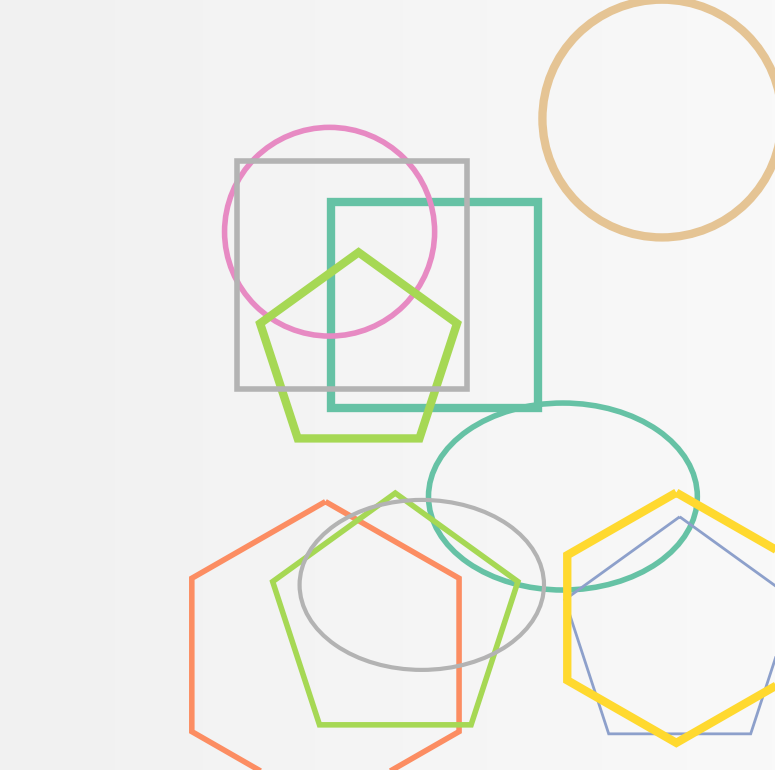[{"shape": "square", "thickness": 3, "radius": 0.67, "center": [0.56, 0.604]}, {"shape": "oval", "thickness": 2, "radius": 0.87, "center": [0.726, 0.355]}, {"shape": "hexagon", "thickness": 2, "radius": 1.0, "center": [0.42, 0.149]}, {"shape": "pentagon", "thickness": 1, "radius": 0.78, "center": [0.877, 0.173]}, {"shape": "circle", "thickness": 2, "radius": 0.68, "center": [0.425, 0.699]}, {"shape": "pentagon", "thickness": 2, "radius": 0.83, "center": [0.51, 0.193]}, {"shape": "pentagon", "thickness": 3, "radius": 0.67, "center": [0.463, 0.539]}, {"shape": "hexagon", "thickness": 3, "radius": 0.81, "center": [0.873, 0.198]}, {"shape": "circle", "thickness": 3, "radius": 0.77, "center": [0.854, 0.846]}, {"shape": "oval", "thickness": 1.5, "radius": 0.79, "center": [0.544, 0.24]}, {"shape": "square", "thickness": 2, "radius": 0.74, "center": [0.454, 0.643]}]